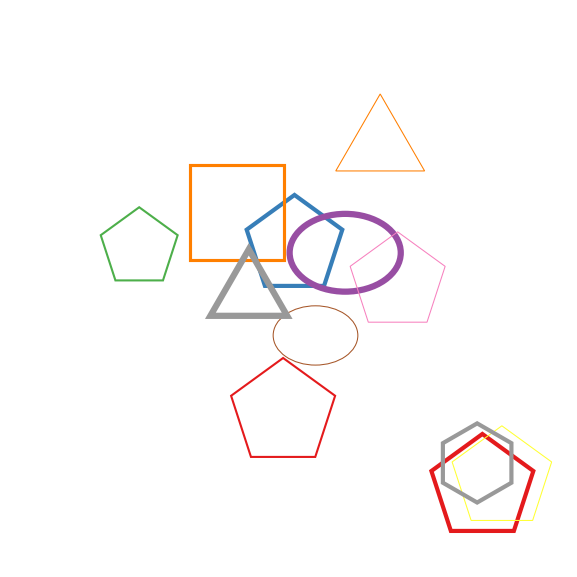[{"shape": "pentagon", "thickness": 1, "radius": 0.47, "center": [0.49, 0.285]}, {"shape": "pentagon", "thickness": 2, "radius": 0.46, "center": [0.835, 0.155]}, {"shape": "pentagon", "thickness": 2, "radius": 0.44, "center": [0.51, 0.574]}, {"shape": "pentagon", "thickness": 1, "radius": 0.35, "center": [0.241, 0.57]}, {"shape": "oval", "thickness": 3, "radius": 0.48, "center": [0.598, 0.561]}, {"shape": "triangle", "thickness": 0.5, "radius": 0.44, "center": [0.658, 0.748]}, {"shape": "square", "thickness": 1.5, "radius": 0.41, "center": [0.41, 0.631]}, {"shape": "pentagon", "thickness": 0.5, "radius": 0.45, "center": [0.869, 0.171]}, {"shape": "oval", "thickness": 0.5, "radius": 0.37, "center": [0.546, 0.418]}, {"shape": "pentagon", "thickness": 0.5, "radius": 0.43, "center": [0.689, 0.511]}, {"shape": "triangle", "thickness": 3, "radius": 0.38, "center": [0.431, 0.491]}, {"shape": "hexagon", "thickness": 2, "radius": 0.34, "center": [0.826, 0.197]}]